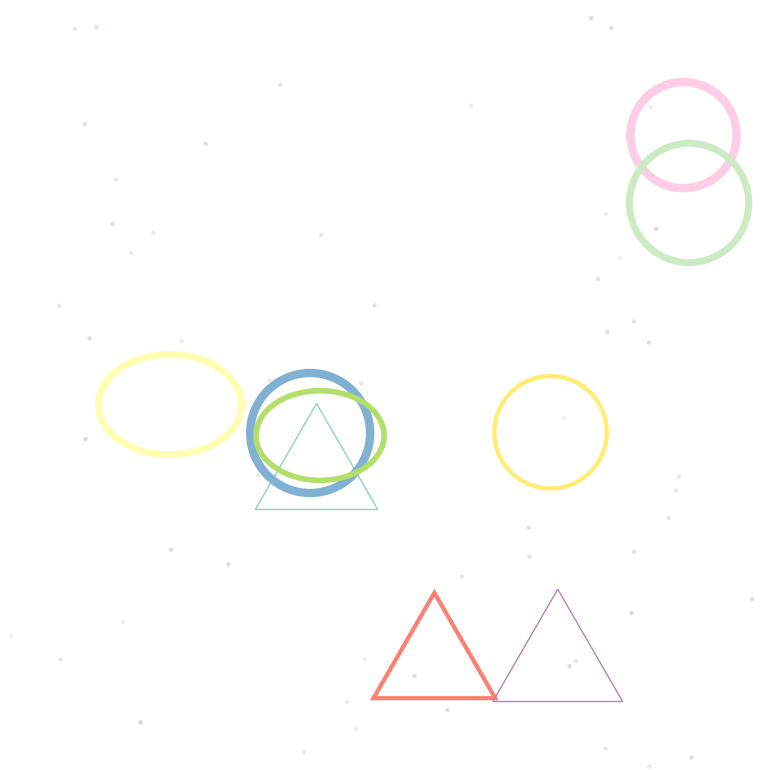[{"shape": "triangle", "thickness": 0.5, "radius": 0.46, "center": [0.411, 0.384]}, {"shape": "oval", "thickness": 2.5, "radius": 0.47, "center": [0.221, 0.475]}, {"shape": "triangle", "thickness": 1.5, "radius": 0.46, "center": [0.564, 0.139]}, {"shape": "circle", "thickness": 3, "radius": 0.39, "center": [0.403, 0.438]}, {"shape": "oval", "thickness": 2, "radius": 0.42, "center": [0.416, 0.434]}, {"shape": "circle", "thickness": 3, "radius": 0.34, "center": [0.888, 0.825]}, {"shape": "triangle", "thickness": 0.5, "radius": 0.49, "center": [0.724, 0.138]}, {"shape": "circle", "thickness": 2.5, "radius": 0.39, "center": [0.895, 0.736]}, {"shape": "circle", "thickness": 1.5, "radius": 0.37, "center": [0.715, 0.439]}]